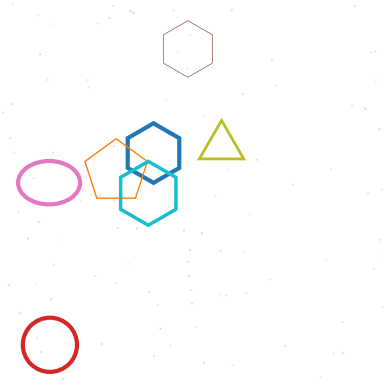[{"shape": "hexagon", "thickness": 3, "radius": 0.39, "center": [0.399, 0.602]}, {"shape": "pentagon", "thickness": 1, "radius": 0.43, "center": [0.302, 0.554]}, {"shape": "circle", "thickness": 3, "radius": 0.35, "center": [0.13, 0.104]}, {"shape": "hexagon", "thickness": 0.5, "radius": 0.37, "center": [0.488, 0.873]}, {"shape": "oval", "thickness": 3, "radius": 0.4, "center": [0.128, 0.525]}, {"shape": "triangle", "thickness": 2, "radius": 0.33, "center": [0.575, 0.621]}, {"shape": "hexagon", "thickness": 2.5, "radius": 0.41, "center": [0.385, 0.498]}]